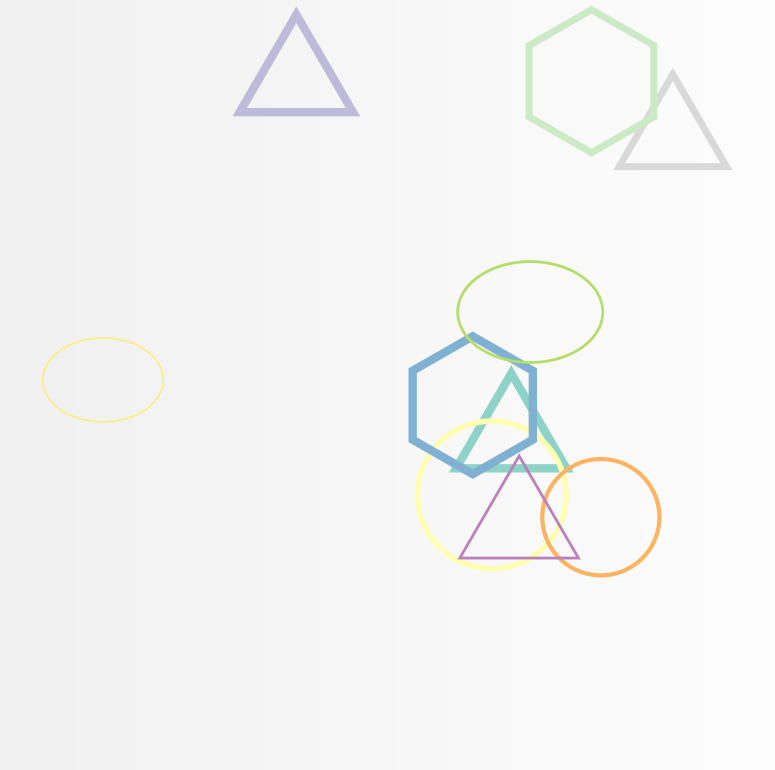[{"shape": "triangle", "thickness": 3, "radius": 0.41, "center": [0.66, 0.433]}, {"shape": "circle", "thickness": 2, "radius": 0.48, "center": [0.635, 0.357]}, {"shape": "triangle", "thickness": 3, "radius": 0.42, "center": [0.382, 0.897]}, {"shape": "hexagon", "thickness": 3, "radius": 0.45, "center": [0.61, 0.474]}, {"shape": "circle", "thickness": 1.5, "radius": 0.38, "center": [0.775, 0.328]}, {"shape": "oval", "thickness": 1, "radius": 0.47, "center": [0.684, 0.595]}, {"shape": "triangle", "thickness": 2.5, "radius": 0.4, "center": [0.868, 0.824]}, {"shape": "triangle", "thickness": 1, "radius": 0.44, "center": [0.67, 0.319]}, {"shape": "hexagon", "thickness": 2.5, "radius": 0.46, "center": [0.763, 0.895]}, {"shape": "oval", "thickness": 0.5, "radius": 0.39, "center": [0.133, 0.507]}]